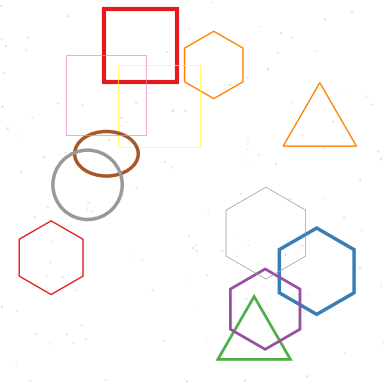[{"shape": "square", "thickness": 3, "radius": 0.48, "center": [0.364, 0.883]}, {"shape": "hexagon", "thickness": 1, "radius": 0.48, "center": [0.133, 0.331]}, {"shape": "hexagon", "thickness": 2.5, "radius": 0.56, "center": [0.823, 0.296]}, {"shape": "triangle", "thickness": 2, "radius": 0.54, "center": [0.66, 0.121]}, {"shape": "hexagon", "thickness": 2, "radius": 0.52, "center": [0.689, 0.197]}, {"shape": "triangle", "thickness": 1, "radius": 0.55, "center": [0.831, 0.675]}, {"shape": "hexagon", "thickness": 1, "radius": 0.44, "center": [0.555, 0.831]}, {"shape": "square", "thickness": 0.5, "radius": 0.53, "center": [0.412, 0.724]}, {"shape": "oval", "thickness": 2.5, "radius": 0.41, "center": [0.276, 0.601]}, {"shape": "square", "thickness": 0.5, "radius": 0.52, "center": [0.275, 0.753]}, {"shape": "hexagon", "thickness": 0.5, "radius": 0.6, "center": [0.691, 0.394]}, {"shape": "circle", "thickness": 2.5, "radius": 0.45, "center": [0.227, 0.52]}]